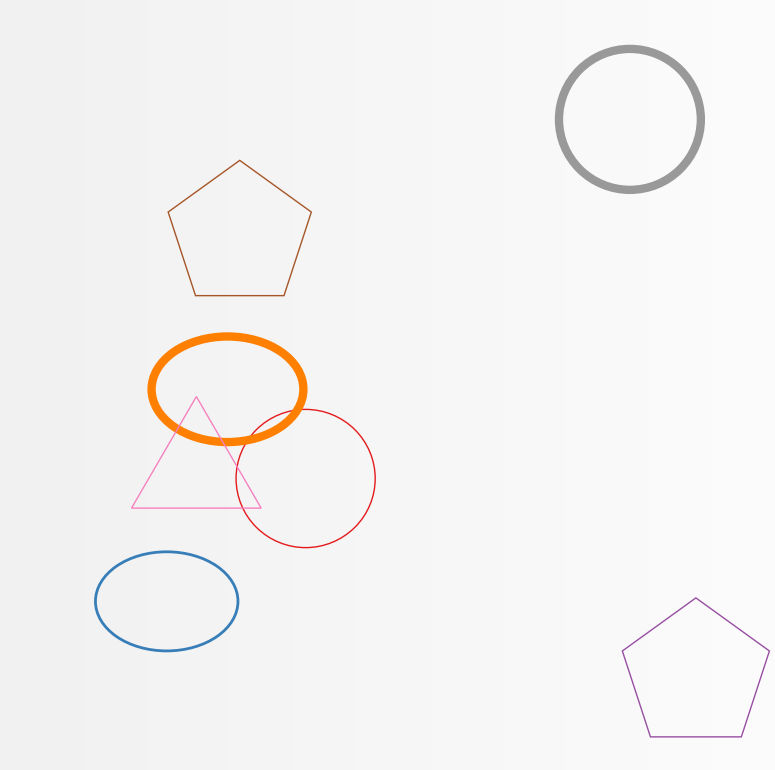[{"shape": "circle", "thickness": 0.5, "radius": 0.45, "center": [0.394, 0.379]}, {"shape": "oval", "thickness": 1, "radius": 0.46, "center": [0.215, 0.219]}, {"shape": "pentagon", "thickness": 0.5, "radius": 0.5, "center": [0.898, 0.124]}, {"shape": "oval", "thickness": 3, "radius": 0.49, "center": [0.294, 0.494]}, {"shape": "pentagon", "thickness": 0.5, "radius": 0.49, "center": [0.309, 0.695]}, {"shape": "triangle", "thickness": 0.5, "radius": 0.48, "center": [0.253, 0.388]}, {"shape": "circle", "thickness": 3, "radius": 0.46, "center": [0.813, 0.845]}]